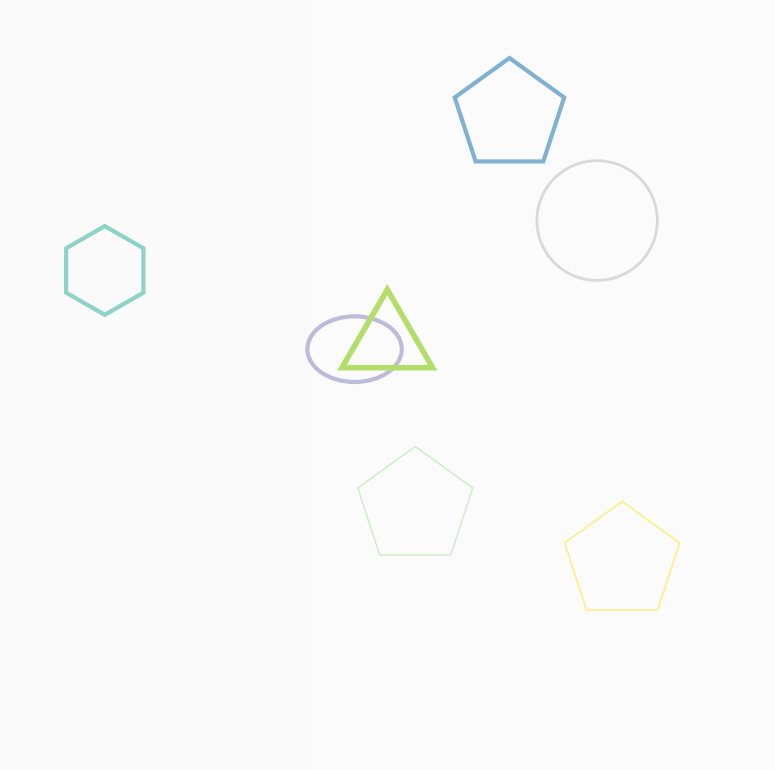[{"shape": "hexagon", "thickness": 1.5, "radius": 0.29, "center": [0.135, 0.649]}, {"shape": "oval", "thickness": 1.5, "radius": 0.3, "center": [0.458, 0.547]}, {"shape": "pentagon", "thickness": 1.5, "radius": 0.37, "center": [0.657, 0.85]}, {"shape": "triangle", "thickness": 2, "radius": 0.34, "center": [0.5, 0.556]}, {"shape": "circle", "thickness": 1, "radius": 0.39, "center": [0.77, 0.714]}, {"shape": "pentagon", "thickness": 0.5, "radius": 0.39, "center": [0.536, 0.342]}, {"shape": "pentagon", "thickness": 0.5, "radius": 0.39, "center": [0.803, 0.271]}]